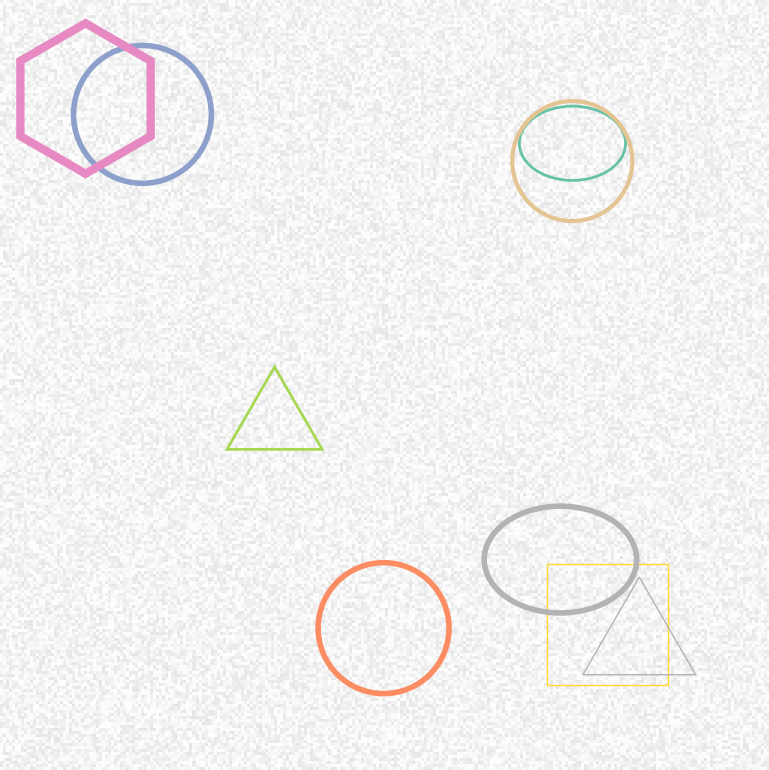[{"shape": "oval", "thickness": 1, "radius": 0.34, "center": [0.743, 0.814]}, {"shape": "circle", "thickness": 2, "radius": 0.43, "center": [0.498, 0.184]}, {"shape": "circle", "thickness": 2, "radius": 0.45, "center": [0.185, 0.851]}, {"shape": "hexagon", "thickness": 3, "radius": 0.49, "center": [0.111, 0.872]}, {"shape": "triangle", "thickness": 1, "radius": 0.36, "center": [0.357, 0.452]}, {"shape": "square", "thickness": 0.5, "radius": 0.39, "center": [0.79, 0.19]}, {"shape": "circle", "thickness": 1.5, "radius": 0.39, "center": [0.743, 0.791]}, {"shape": "triangle", "thickness": 0.5, "radius": 0.42, "center": [0.83, 0.166]}, {"shape": "oval", "thickness": 2, "radius": 0.5, "center": [0.728, 0.273]}]